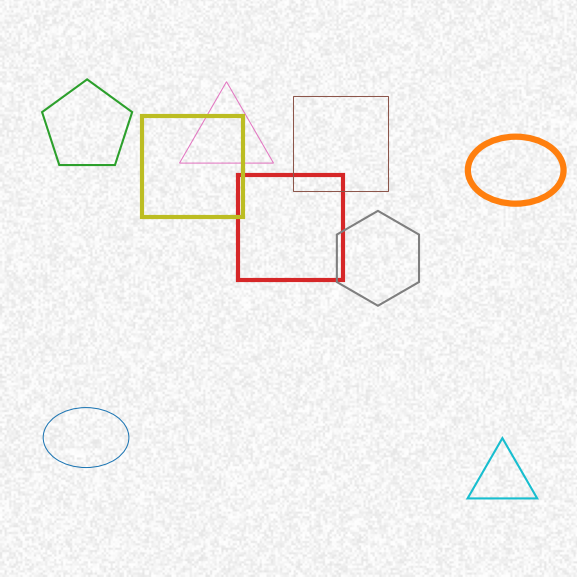[{"shape": "oval", "thickness": 0.5, "radius": 0.37, "center": [0.149, 0.241]}, {"shape": "oval", "thickness": 3, "radius": 0.41, "center": [0.893, 0.704]}, {"shape": "pentagon", "thickness": 1, "radius": 0.41, "center": [0.151, 0.78]}, {"shape": "square", "thickness": 2, "radius": 0.45, "center": [0.503, 0.606]}, {"shape": "square", "thickness": 0.5, "radius": 0.41, "center": [0.589, 0.751]}, {"shape": "triangle", "thickness": 0.5, "radius": 0.47, "center": [0.392, 0.764]}, {"shape": "hexagon", "thickness": 1, "radius": 0.41, "center": [0.654, 0.552]}, {"shape": "square", "thickness": 2, "radius": 0.44, "center": [0.333, 0.71]}, {"shape": "triangle", "thickness": 1, "radius": 0.35, "center": [0.87, 0.171]}]